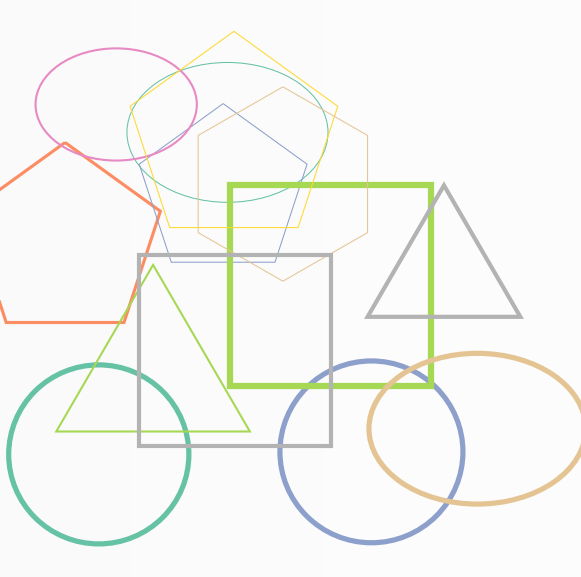[{"shape": "oval", "thickness": 0.5, "radius": 0.86, "center": [0.391, 0.77]}, {"shape": "circle", "thickness": 2.5, "radius": 0.77, "center": [0.17, 0.212]}, {"shape": "pentagon", "thickness": 1.5, "radius": 0.86, "center": [0.112, 0.58]}, {"shape": "pentagon", "thickness": 0.5, "radius": 0.76, "center": [0.384, 0.668]}, {"shape": "circle", "thickness": 2.5, "radius": 0.79, "center": [0.639, 0.217]}, {"shape": "oval", "thickness": 1, "radius": 0.69, "center": [0.2, 0.818]}, {"shape": "square", "thickness": 3, "radius": 0.87, "center": [0.569, 0.505]}, {"shape": "triangle", "thickness": 1, "radius": 0.96, "center": [0.263, 0.348]}, {"shape": "pentagon", "thickness": 0.5, "radius": 0.94, "center": [0.402, 0.757]}, {"shape": "hexagon", "thickness": 0.5, "radius": 0.84, "center": [0.487, 0.68]}, {"shape": "oval", "thickness": 2.5, "radius": 0.93, "center": [0.821, 0.257]}, {"shape": "square", "thickness": 2, "radius": 0.83, "center": [0.404, 0.393]}, {"shape": "triangle", "thickness": 2, "radius": 0.76, "center": [0.764, 0.526]}]